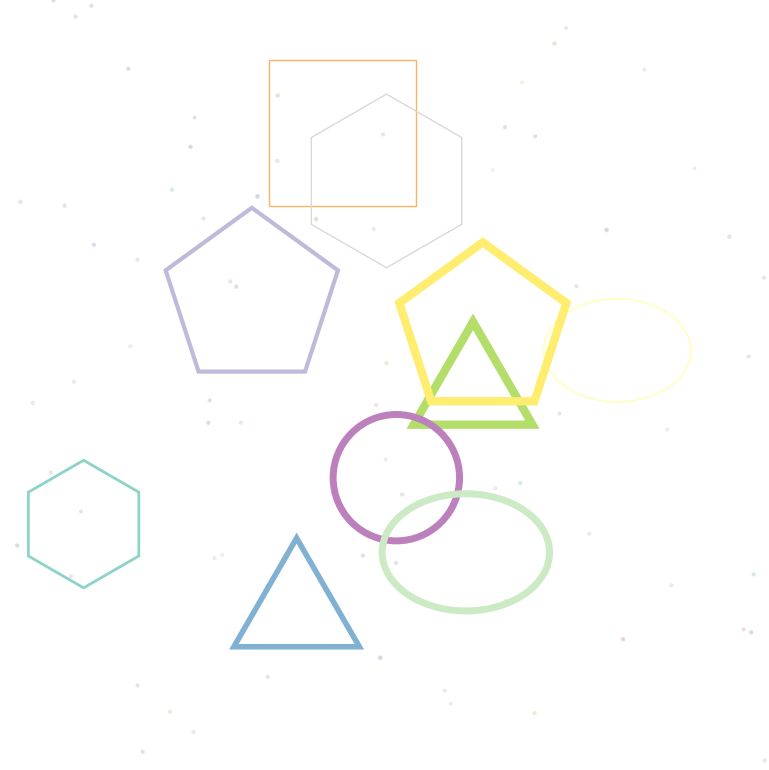[{"shape": "hexagon", "thickness": 1, "radius": 0.41, "center": [0.109, 0.319]}, {"shape": "oval", "thickness": 0.5, "radius": 0.48, "center": [0.802, 0.545]}, {"shape": "pentagon", "thickness": 1.5, "radius": 0.59, "center": [0.327, 0.613]}, {"shape": "triangle", "thickness": 2, "radius": 0.47, "center": [0.385, 0.207]}, {"shape": "square", "thickness": 0.5, "radius": 0.48, "center": [0.445, 0.827]}, {"shape": "triangle", "thickness": 3, "radius": 0.45, "center": [0.614, 0.493]}, {"shape": "hexagon", "thickness": 0.5, "radius": 0.56, "center": [0.502, 0.765]}, {"shape": "circle", "thickness": 2.5, "radius": 0.41, "center": [0.515, 0.38]}, {"shape": "oval", "thickness": 2.5, "radius": 0.54, "center": [0.605, 0.283]}, {"shape": "pentagon", "thickness": 3, "radius": 0.57, "center": [0.627, 0.571]}]